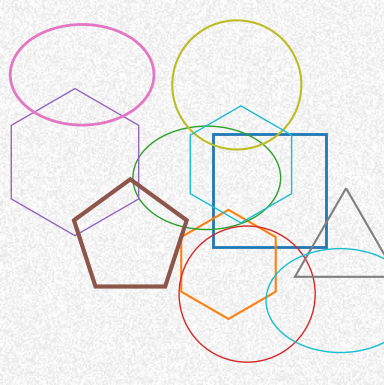[{"shape": "square", "thickness": 2, "radius": 0.73, "center": [0.7, 0.504]}, {"shape": "hexagon", "thickness": 1.5, "radius": 0.71, "center": [0.593, 0.313]}, {"shape": "oval", "thickness": 1, "radius": 0.96, "center": [0.537, 0.538]}, {"shape": "circle", "thickness": 1, "radius": 0.88, "center": [0.642, 0.236]}, {"shape": "hexagon", "thickness": 1, "radius": 0.96, "center": [0.195, 0.579]}, {"shape": "pentagon", "thickness": 3, "radius": 0.77, "center": [0.339, 0.38]}, {"shape": "oval", "thickness": 2, "radius": 0.93, "center": [0.213, 0.806]}, {"shape": "triangle", "thickness": 1.5, "radius": 0.77, "center": [0.899, 0.358]}, {"shape": "circle", "thickness": 1.5, "radius": 0.84, "center": [0.615, 0.779]}, {"shape": "oval", "thickness": 1, "radius": 0.96, "center": [0.884, 0.219]}, {"shape": "hexagon", "thickness": 1, "radius": 0.76, "center": [0.626, 0.573]}]